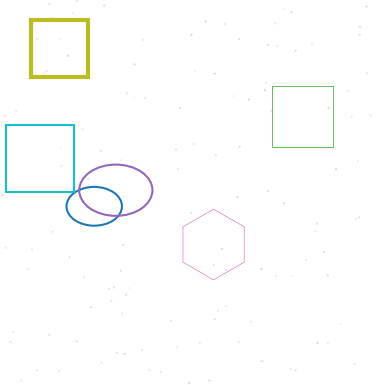[{"shape": "oval", "thickness": 1.5, "radius": 0.36, "center": [0.245, 0.464]}, {"shape": "square", "thickness": 0.5, "radius": 0.4, "center": [0.786, 0.698]}, {"shape": "oval", "thickness": 1.5, "radius": 0.48, "center": [0.301, 0.506]}, {"shape": "hexagon", "thickness": 0.5, "radius": 0.46, "center": [0.555, 0.365]}, {"shape": "square", "thickness": 3, "radius": 0.37, "center": [0.155, 0.874]}, {"shape": "square", "thickness": 1.5, "radius": 0.44, "center": [0.104, 0.587]}]